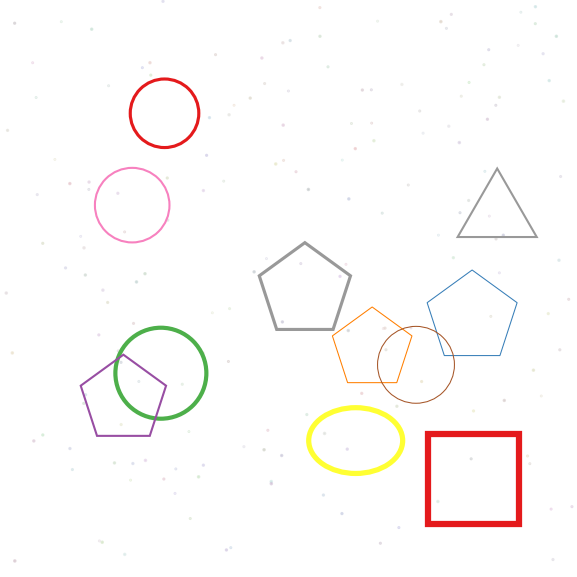[{"shape": "circle", "thickness": 1.5, "radius": 0.3, "center": [0.285, 0.803]}, {"shape": "square", "thickness": 3, "radius": 0.39, "center": [0.82, 0.169]}, {"shape": "pentagon", "thickness": 0.5, "radius": 0.41, "center": [0.818, 0.45]}, {"shape": "circle", "thickness": 2, "radius": 0.39, "center": [0.279, 0.353]}, {"shape": "pentagon", "thickness": 1, "radius": 0.39, "center": [0.214, 0.307]}, {"shape": "pentagon", "thickness": 0.5, "radius": 0.36, "center": [0.644, 0.395]}, {"shape": "oval", "thickness": 2.5, "radius": 0.41, "center": [0.616, 0.236]}, {"shape": "circle", "thickness": 0.5, "radius": 0.33, "center": [0.72, 0.367]}, {"shape": "circle", "thickness": 1, "radius": 0.32, "center": [0.229, 0.644]}, {"shape": "pentagon", "thickness": 1.5, "radius": 0.42, "center": [0.528, 0.496]}, {"shape": "triangle", "thickness": 1, "radius": 0.4, "center": [0.861, 0.628]}]